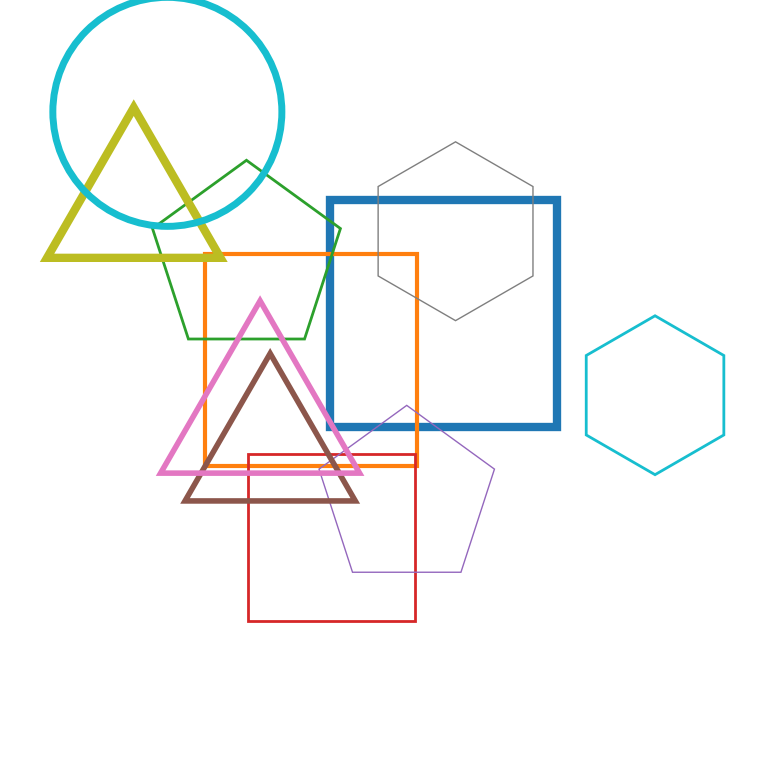[{"shape": "square", "thickness": 3, "radius": 0.74, "center": [0.576, 0.593]}, {"shape": "square", "thickness": 1.5, "radius": 0.69, "center": [0.404, 0.532]}, {"shape": "pentagon", "thickness": 1, "radius": 0.64, "center": [0.32, 0.664]}, {"shape": "square", "thickness": 1, "radius": 0.54, "center": [0.431, 0.302]}, {"shape": "pentagon", "thickness": 0.5, "radius": 0.6, "center": [0.528, 0.354]}, {"shape": "triangle", "thickness": 2, "radius": 0.64, "center": [0.351, 0.413]}, {"shape": "triangle", "thickness": 2, "radius": 0.75, "center": [0.338, 0.46]}, {"shape": "hexagon", "thickness": 0.5, "radius": 0.58, "center": [0.592, 0.7]}, {"shape": "triangle", "thickness": 3, "radius": 0.65, "center": [0.174, 0.73]}, {"shape": "hexagon", "thickness": 1, "radius": 0.52, "center": [0.851, 0.487]}, {"shape": "circle", "thickness": 2.5, "radius": 0.74, "center": [0.217, 0.855]}]